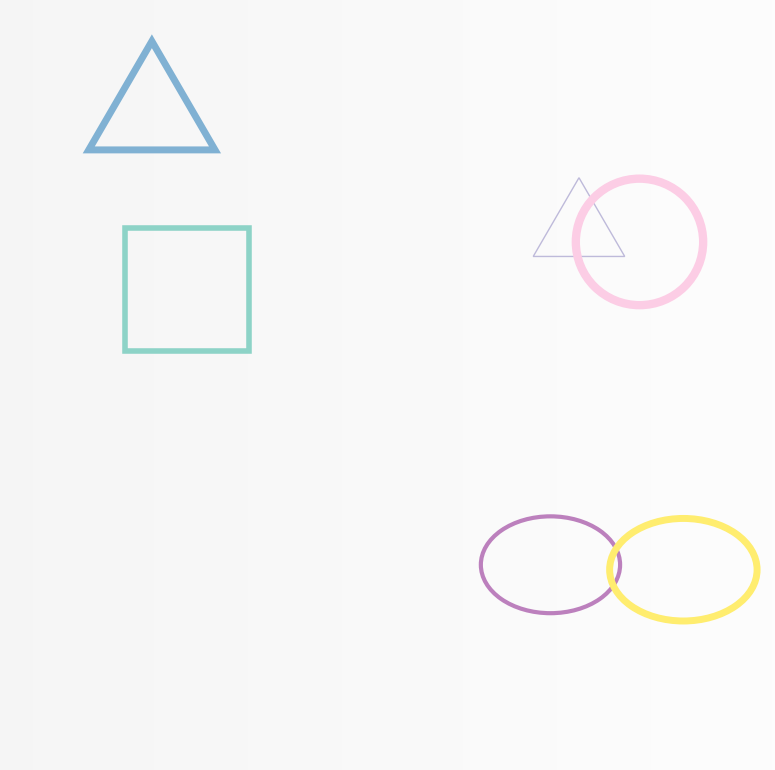[{"shape": "square", "thickness": 2, "radius": 0.4, "center": [0.241, 0.624]}, {"shape": "triangle", "thickness": 0.5, "radius": 0.34, "center": [0.747, 0.701]}, {"shape": "triangle", "thickness": 2.5, "radius": 0.47, "center": [0.196, 0.852]}, {"shape": "circle", "thickness": 3, "radius": 0.41, "center": [0.825, 0.686]}, {"shape": "oval", "thickness": 1.5, "radius": 0.45, "center": [0.71, 0.267]}, {"shape": "oval", "thickness": 2.5, "radius": 0.48, "center": [0.882, 0.26]}]